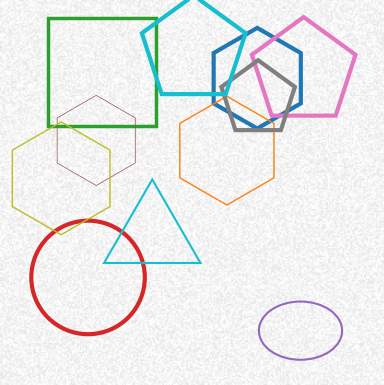[{"shape": "hexagon", "thickness": 3, "radius": 0.65, "center": [0.668, 0.797]}, {"shape": "hexagon", "thickness": 1, "radius": 0.71, "center": [0.589, 0.609]}, {"shape": "square", "thickness": 2.5, "radius": 0.7, "center": [0.265, 0.813]}, {"shape": "circle", "thickness": 3, "radius": 0.74, "center": [0.229, 0.279]}, {"shape": "oval", "thickness": 1.5, "radius": 0.54, "center": [0.781, 0.141]}, {"shape": "hexagon", "thickness": 0.5, "radius": 0.59, "center": [0.25, 0.635]}, {"shape": "pentagon", "thickness": 3, "radius": 0.71, "center": [0.789, 0.814]}, {"shape": "pentagon", "thickness": 3, "radius": 0.5, "center": [0.671, 0.743]}, {"shape": "hexagon", "thickness": 1, "radius": 0.73, "center": [0.159, 0.537]}, {"shape": "triangle", "thickness": 1.5, "radius": 0.72, "center": [0.395, 0.389]}, {"shape": "pentagon", "thickness": 3, "radius": 0.71, "center": [0.503, 0.87]}]